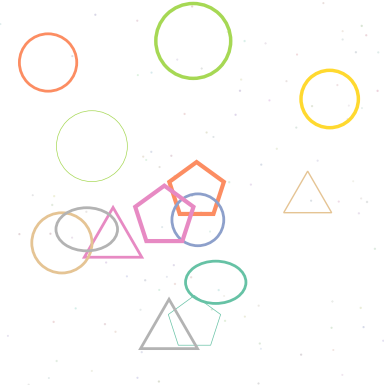[{"shape": "oval", "thickness": 2, "radius": 0.39, "center": [0.56, 0.267]}, {"shape": "pentagon", "thickness": 0.5, "radius": 0.36, "center": [0.505, 0.161]}, {"shape": "circle", "thickness": 2, "radius": 0.37, "center": [0.125, 0.838]}, {"shape": "pentagon", "thickness": 3, "radius": 0.37, "center": [0.511, 0.505]}, {"shape": "circle", "thickness": 2, "radius": 0.34, "center": [0.514, 0.429]}, {"shape": "pentagon", "thickness": 3, "radius": 0.4, "center": [0.427, 0.438]}, {"shape": "triangle", "thickness": 2, "radius": 0.43, "center": [0.294, 0.375]}, {"shape": "circle", "thickness": 0.5, "radius": 0.46, "center": [0.239, 0.62]}, {"shape": "circle", "thickness": 2.5, "radius": 0.49, "center": [0.502, 0.894]}, {"shape": "circle", "thickness": 2.5, "radius": 0.37, "center": [0.856, 0.743]}, {"shape": "circle", "thickness": 2, "radius": 0.39, "center": [0.161, 0.369]}, {"shape": "triangle", "thickness": 1, "radius": 0.36, "center": [0.799, 0.484]}, {"shape": "oval", "thickness": 2, "radius": 0.4, "center": [0.225, 0.404]}, {"shape": "triangle", "thickness": 2, "radius": 0.43, "center": [0.439, 0.137]}]